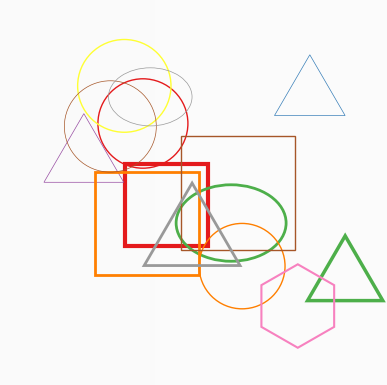[{"shape": "square", "thickness": 3, "radius": 0.54, "center": [0.43, 0.468]}, {"shape": "circle", "thickness": 1, "radius": 0.58, "center": [0.369, 0.679]}, {"shape": "triangle", "thickness": 0.5, "radius": 0.53, "center": [0.799, 0.753]}, {"shape": "triangle", "thickness": 2.5, "radius": 0.56, "center": [0.891, 0.275]}, {"shape": "oval", "thickness": 2, "radius": 0.71, "center": [0.596, 0.421]}, {"shape": "triangle", "thickness": 0.5, "radius": 0.59, "center": [0.216, 0.586]}, {"shape": "circle", "thickness": 1, "radius": 0.55, "center": [0.625, 0.309]}, {"shape": "square", "thickness": 2, "radius": 0.67, "center": [0.38, 0.419]}, {"shape": "circle", "thickness": 1, "radius": 0.6, "center": [0.321, 0.777]}, {"shape": "circle", "thickness": 0.5, "radius": 0.59, "center": [0.285, 0.672]}, {"shape": "square", "thickness": 1, "radius": 0.74, "center": [0.615, 0.499]}, {"shape": "hexagon", "thickness": 1.5, "radius": 0.54, "center": [0.768, 0.205]}, {"shape": "oval", "thickness": 0.5, "radius": 0.54, "center": [0.388, 0.748]}, {"shape": "triangle", "thickness": 2, "radius": 0.71, "center": [0.496, 0.382]}]